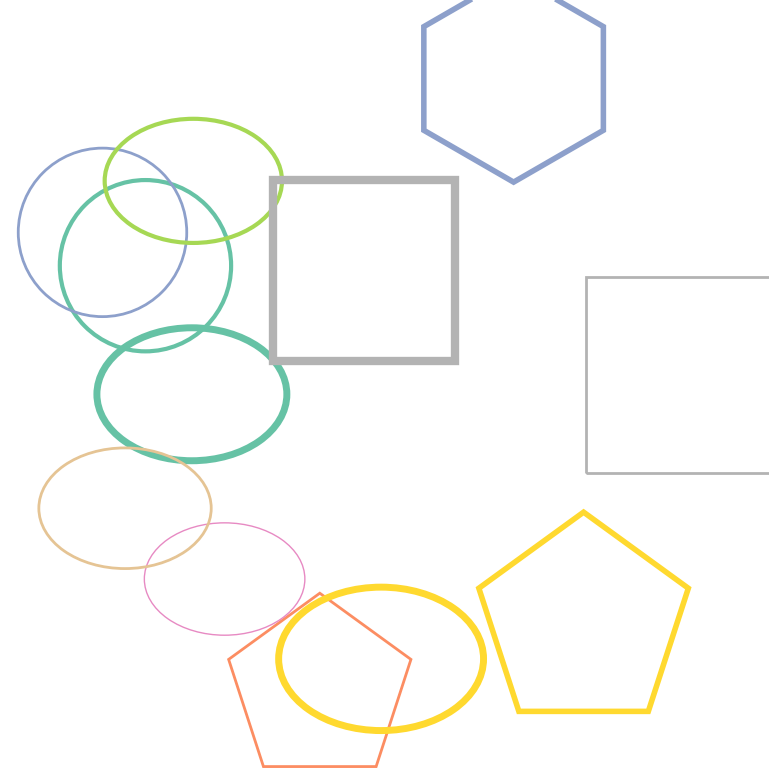[{"shape": "oval", "thickness": 2.5, "radius": 0.62, "center": [0.249, 0.488]}, {"shape": "circle", "thickness": 1.5, "radius": 0.56, "center": [0.189, 0.655]}, {"shape": "pentagon", "thickness": 1, "radius": 0.62, "center": [0.415, 0.105]}, {"shape": "hexagon", "thickness": 2, "radius": 0.67, "center": [0.667, 0.898]}, {"shape": "circle", "thickness": 1, "radius": 0.55, "center": [0.133, 0.698]}, {"shape": "oval", "thickness": 0.5, "radius": 0.52, "center": [0.292, 0.248]}, {"shape": "oval", "thickness": 1.5, "radius": 0.58, "center": [0.251, 0.765]}, {"shape": "oval", "thickness": 2.5, "radius": 0.67, "center": [0.495, 0.144]}, {"shape": "pentagon", "thickness": 2, "radius": 0.72, "center": [0.758, 0.192]}, {"shape": "oval", "thickness": 1, "radius": 0.56, "center": [0.162, 0.34]}, {"shape": "square", "thickness": 3, "radius": 0.59, "center": [0.473, 0.649]}, {"shape": "square", "thickness": 1, "radius": 0.64, "center": [0.889, 0.513]}]